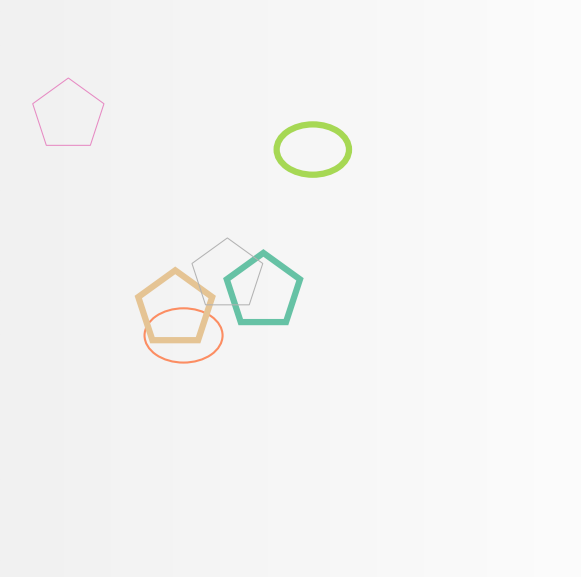[{"shape": "pentagon", "thickness": 3, "radius": 0.33, "center": [0.453, 0.495]}, {"shape": "oval", "thickness": 1, "radius": 0.34, "center": [0.316, 0.418]}, {"shape": "pentagon", "thickness": 0.5, "radius": 0.32, "center": [0.118, 0.8]}, {"shape": "oval", "thickness": 3, "radius": 0.31, "center": [0.538, 0.74]}, {"shape": "pentagon", "thickness": 3, "radius": 0.33, "center": [0.301, 0.464]}, {"shape": "pentagon", "thickness": 0.5, "radius": 0.32, "center": [0.391, 0.523]}]